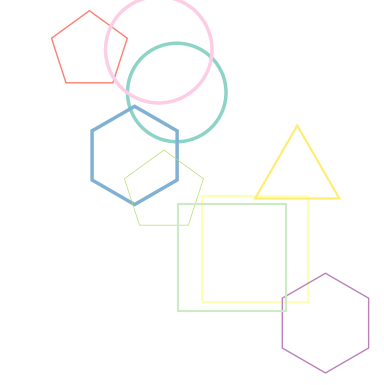[{"shape": "circle", "thickness": 2.5, "radius": 0.64, "center": [0.459, 0.76]}, {"shape": "square", "thickness": 1.5, "radius": 0.69, "center": [0.663, 0.353]}, {"shape": "pentagon", "thickness": 1, "radius": 0.52, "center": [0.232, 0.869]}, {"shape": "hexagon", "thickness": 2.5, "radius": 0.64, "center": [0.35, 0.596]}, {"shape": "pentagon", "thickness": 0.5, "radius": 0.54, "center": [0.426, 0.502]}, {"shape": "circle", "thickness": 2.5, "radius": 0.69, "center": [0.412, 0.871]}, {"shape": "hexagon", "thickness": 1, "radius": 0.65, "center": [0.845, 0.161]}, {"shape": "square", "thickness": 1.5, "radius": 0.7, "center": [0.603, 0.331]}, {"shape": "triangle", "thickness": 1.5, "radius": 0.63, "center": [0.772, 0.548]}]